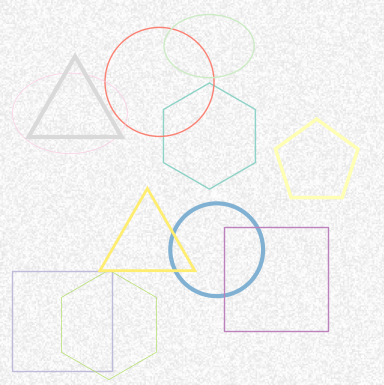[{"shape": "hexagon", "thickness": 1, "radius": 0.69, "center": [0.544, 0.647]}, {"shape": "pentagon", "thickness": 2.5, "radius": 0.56, "center": [0.823, 0.578]}, {"shape": "square", "thickness": 1, "radius": 0.65, "center": [0.162, 0.166]}, {"shape": "circle", "thickness": 1, "radius": 0.71, "center": [0.414, 0.787]}, {"shape": "circle", "thickness": 3, "radius": 0.6, "center": [0.563, 0.351]}, {"shape": "hexagon", "thickness": 0.5, "radius": 0.71, "center": [0.283, 0.156]}, {"shape": "oval", "thickness": 0.5, "radius": 0.75, "center": [0.182, 0.706]}, {"shape": "triangle", "thickness": 3, "radius": 0.7, "center": [0.195, 0.714]}, {"shape": "square", "thickness": 1, "radius": 0.68, "center": [0.717, 0.275]}, {"shape": "oval", "thickness": 1, "radius": 0.59, "center": [0.543, 0.88]}, {"shape": "triangle", "thickness": 2, "radius": 0.71, "center": [0.383, 0.368]}]